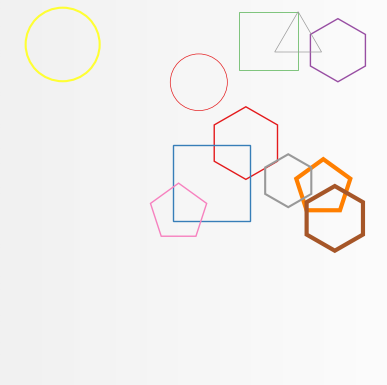[{"shape": "hexagon", "thickness": 1, "radius": 0.47, "center": [0.634, 0.628]}, {"shape": "circle", "thickness": 0.5, "radius": 0.37, "center": [0.513, 0.786]}, {"shape": "square", "thickness": 1, "radius": 0.49, "center": [0.546, 0.526]}, {"shape": "square", "thickness": 0.5, "radius": 0.38, "center": [0.692, 0.893]}, {"shape": "hexagon", "thickness": 1, "radius": 0.41, "center": [0.872, 0.87]}, {"shape": "pentagon", "thickness": 3, "radius": 0.37, "center": [0.834, 0.513]}, {"shape": "circle", "thickness": 1.5, "radius": 0.48, "center": [0.162, 0.885]}, {"shape": "hexagon", "thickness": 3, "radius": 0.42, "center": [0.864, 0.433]}, {"shape": "pentagon", "thickness": 1, "radius": 0.38, "center": [0.461, 0.448]}, {"shape": "triangle", "thickness": 0.5, "radius": 0.35, "center": [0.769, 0.9]}, {"shape": "hexagon", "thickness": 1.5, "radius": 0.34, "center": [0.744, 0.531]}]